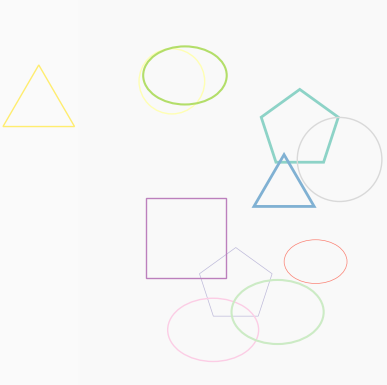[{"shape": "pentagon", "thickness": 2, "radius": 0.52, "center": [0.774, 0.663]}, {"shape": "circle", "thickness": 1, "radius": 0.42, "center": [0.444, 0.789]}, {"shape": "pentagon", "thickness": 0.5, "radius": 0.49, "center": [0.608, 0.259]}, {"shape": "oval", "thickness": 0.5, "radius": 0.41, "center": [0.814, 0.32]}, {"shape": "triangle", "thickness": 2, "radius": 0.45, "center": [0.733, 0.509]}, {"shape": "oval", "thickness": 1.5, "radius": 0.54, "center": [0.477, 0.804]}, {"shape": "oval", "thickness": 1, "radius": 0.59, "center": [0.55, 0.143]}, {"shape": "circle", "thickness": 1, "radius": 0.55, "center": [0.876, 0.586]}, {"shape": "square", "thickness": 1, "radius": 0.52, "center": [0.48, 0.382]}, {"shape": "oval", "thickness": 1.5, "radius": 0.59, "center": [0.716, 0.19]}, {"shape": "triangle", "thickness": 1, "radius": 0.53, "center": [0.1, 0.725]}]